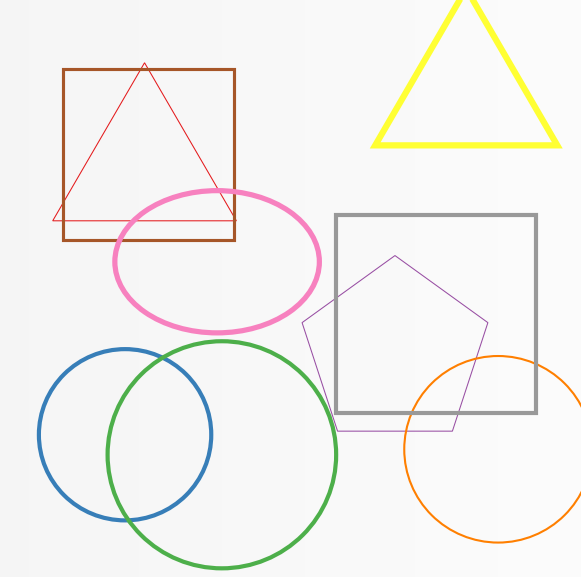[{"shape": "triangle", "thickness": 0.5, "radius": 0.91, "center": [0.249, 0.708]}, {"shape": "circle", "thickness": 2, "radius": 0.74, "center": [0.215, 0.246]}, {"shape": "circle", "thickness": 2, "radius": 0.98, "center": [0.382, 0.212]}, {"shape": "pentagon", "thickness": 0.5, "radius": 0.84, "center": [0.68, 0.389]}, {"shape": "circle", "thickness": 1, "radius": 0.81, "center": [0.857, 0.221]}, {"shape": "triangle", "thickness": 3, "radius": 0.9, "center": [0.802, 0.838]}, {"shape": "square", "thickness": 1.5, "radius": 0.74, "center": [0.255, 0.732]}, {"shape": "oval", "thickness": 2.5, "radius": 0.88, "center": [0.374, 0.546]}, {"shape": "square", "thickness": 2, "radius": 0.86, "center": [0.75, 0.456]}]